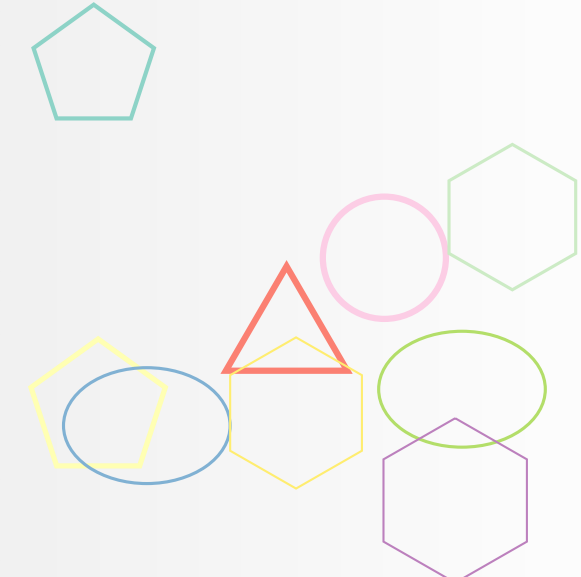[{"shape": "pentagon", "thickness": 2, "radius": 0.54, "center": [0.161, 0.882]}, {"shape": "pentagon", "thickness": 2.5, "radius": 0.61, "center": [0.169, 0.291]}, {"shape": "triangle", "thickness": 3, "radius": 0.6, "center": [0.493, 0.417]}, {"shape": "oval", "thickness": 1.5, "radius": 0.72, "center": [0.253, 0.262]}, {"shape": "oval", "thickness": 1.5, "radius": 0.72, "center": [0.795, 0.325]}, {"shape": "circle", "thickness": 3, "radius": 0.53, "center": [0.661, 0.553]}, {"shape": "hexagon", "thickness": 1, "radius": 0.71, "center": [0.783, 0.132]}, {"shape": "hexagon", "thickness": 1.5, "radius": 0.63, "center": [0.881, 0.623]}, {"shape": "hexagon", "thickness": 1, "radius": 0.65, "center": [0.509, 0.284]}]